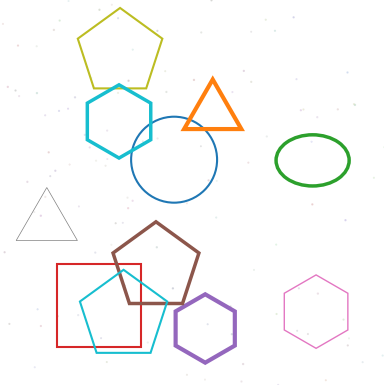[{"shape": "circle", "thickness": 1.5, "radius": 0.56, "center": [0.452, 0.585]}, {"shape": "triangle", "thickness": 3, "radius": 0.43, "center": [0.553, 0.708]}, {"shape": "oval", "thickness": 2.5, "radius": 0.47, "center": [0.812, 0.583]}, {"shape": "square", "thickness": 1.5, "radius": 0.54, "center": [0.258, 0.207]}, {"shape": "hexagon", "thickness": 3, "radius": 0.44, "center": [0.533, 0.147]}, {"shape": "pentagon", "thickness": 2.5, "radius": 0.59, "center": [0.405, 0.307]}, {"shape": "hexagon", "thickness": 1, "radius": 0.48, "center": [0.821, 0.191]}, {"shape": "triangle", "thickness": 0.5, "radius": 0.46, "center": [0.122, 0.421]}, {"shape": "pentagon", "thickness": 1.5, "radius": 0.58, "center": [0.312, 0.864]}, {"shape": "pentagon", "thickness": 1.5, "radius": 0.6, "center": [0.321, 0.18]}, {"shape": "hexagon", "thickness": 2.5, "radius": 0.48, "center": [0.309, 0.685]}]